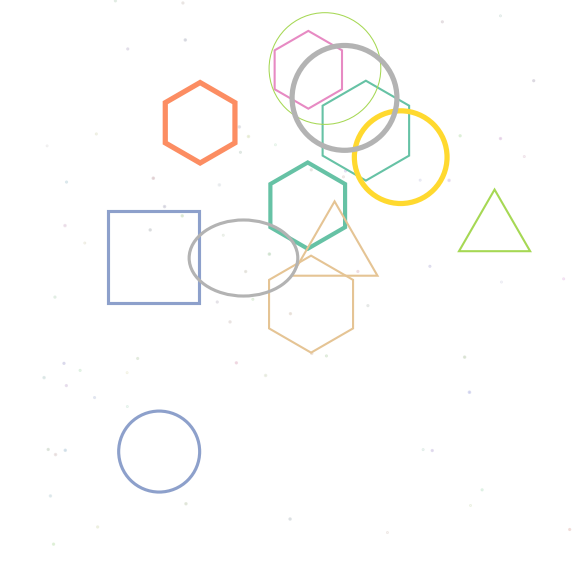[{"shape": "hexagon", "thickness": 2, "radius": 0.37, "center": [0.533, 0.643]}, {"shape": "hexagon", "thickness": 1, "radius": 0.43, "center": [0.634, 0.773]}, {"shape": "hexagon", "thickness": 2.5, "radius": 0.35, "center": [0.347, 0.787]}, {"shape": "square", "thickness": 1.5, "radius": 0.4, "center": [0.266, 0.554]}, {"shape": "circle", "thickness": 1.5, "radius": 0.35, "center": [0.276, 0.217]}, {"shape": "hexagon", "thickness": 1, "radius": 0.34, "center": [0.534, 0.878]}, {"shape": "triangle", "thickness": 1, "radius": 0.36, "center": [0.856, 0.6]}, {"shape": "circle", "thickness": 0.5, "radius": 0.48, "center": [0.563, 0.88]}, {"shape": "circle", "thickness": 2.5, "radius": 0.4, "center": [0.694, 0.727]}, {"shape": "hexagon", "thickness": 1, "radius": 0.42, "center": [0.539, 0.472]}, {"shape": "triangle", "thickness": 1, "radius": 0.43, "center": [0.579, 0.565]}, {"shape": "circle", "thickness": 2.5, "radius": 0.45, "center": [0.597, 0.83]}, {"shape": "oval", "thickness": 1.5, "radius": 0.47, "center": [0.422, 0.552]}]